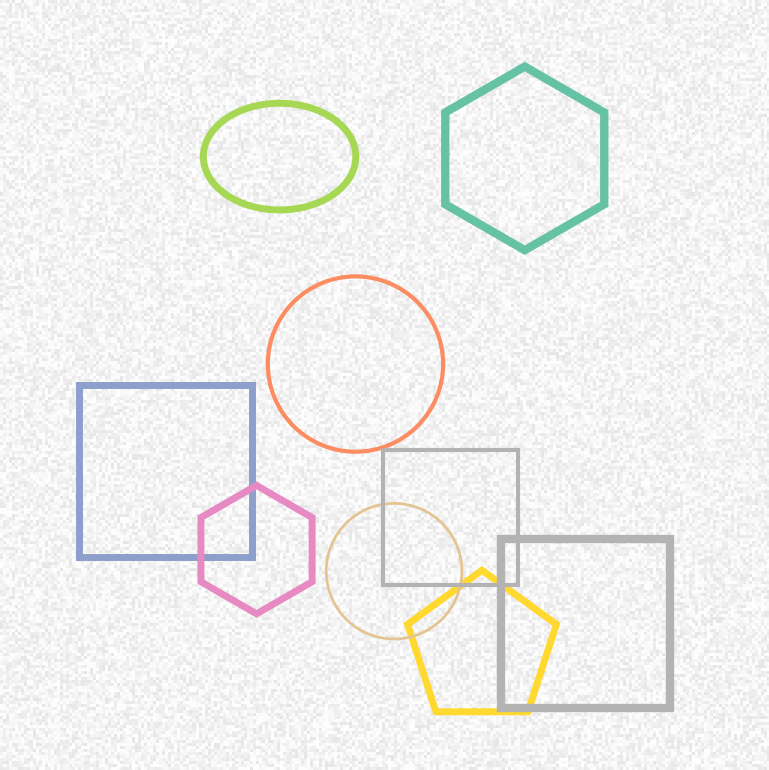[{"shape": "hexagon", "thickness": 3, "radius": 0.6, "center": [0.682, 0.794]}, {"shape": "circle", "thickness": 1.5, "radius": 0.57, "center": [0.462, 0.527]}, {"shape": "square", "thickness": 2.5, "radius": 0.56, "center": [0.215, 0.388]}, {"shape": "hexagon", "thickness": 2.5, "radius": 0.42, "center": [0.333, 0.286]}, {"shape": "oval", "thickness": 2.5, "radius": 0.5, "center": [0.363, 0.797]}, {"shape": "pentagon", "thickness": 2.5, "radius": 0.51, "center": [0.626, 0.158]}, {"shape": "circle", "thickness": 1, "radius": 0.44, "center": [0.512, 0.258]}, {"shape": "square", "thickness": 1.5, "radius": 0.44, "center": [0.585, 0.328]}, {"shape": "square", "thickness": 3, "radius": 0.55, "center": [0.76, 0.19]}]